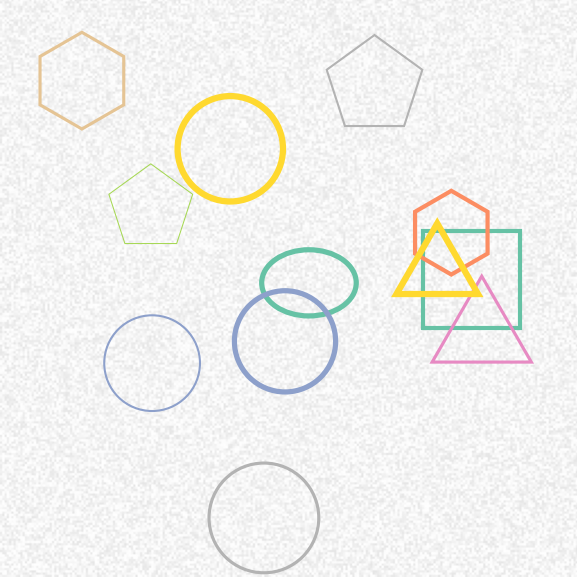[{"shape": "oval", "thickness": 2.5, "radius": 0.41, "center": [0.535, 0.509]}, {"shape": "square", "thickness": 2, "radius": 0.42, "center": [0.816, 0.516]}, {"shape": "hexagon", "thickness": 2, "radius": 0.36, "center": [0.781, 0.596]}, {"shape": "circle", "thickness": 1, "radius": 0.41, "center": [0.263, 0.37]}, {"shape": "circle", "thickness": 2.5, "radius": 0.44, "center": [0.494, 0.408]}, {"shape": "triangle", "thickness": 1.5, "radius": 0.5, "center": [0.834, 0.422]}, {"shape": "pentagon", "thickness": 0.5, "radius": 0.38, "center": [0.261, 0.639]}, {"shape": "circle", "thickness": 3, "radius": 0.46, "center": [0.399, 0.741]}, {"shape": "triangle", "thickness": 3, "radius": 0.41, "center": [0.757, 0.531]}, {"shape": "hexagon", "thickness": 1.5, "radius": 0.42, "center": [0.142, 0.859]}, {"shape": "circle", "thickness": 1.5, "radius": 0.48, "center": [0.457, 0.102]}, {"shape": "pentagon", "thickness": 1, "radius": 0.44, "center": [0.649, 0.851]}]